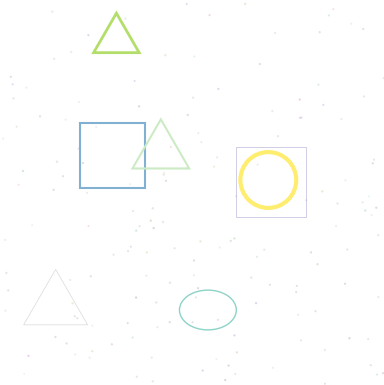[{"shape": "oval", "thickness": 1, "radius": 0.37, "center": [0.54, 0.195]}, {"shape": "square", "thickness": 0.5, "radius": 0.45, "center": [0.703, 0.527]}, {"shape": "square", "thickness": 1.5, "radius": 0.42, "center": [0.293, 0.596]}, {"shape": "triangle", "thickness": 2, "radius": 0.34, "center": [0.302, 0.897]}, {"shape": "triangle", "thickness": 0.5, "radius": 0.48, "center": [0.145, 0.204]}, {"shape": "triangle", "thickness": 1.5, "radius": 0.43, "center": [0.418, 0.605]}, {"shape": "circle", "thickness": 3, "radius": 0.36, "center": [0.697, 0.532]}]